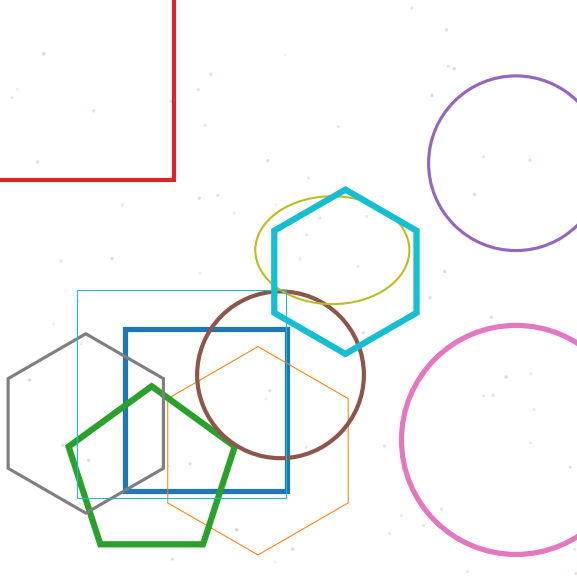[{"shape": "square", "thickness": 2.5, "radius": 0.7, "center": [0.356, 0.289]}, {"shape": "hexagon", "thickness": 0.5, "radius": 0.9, "center": [0.447, 0.219]}, {"shape": "pentagon", "thickness": 3, "radius": 0.76, "center": [0.263, 0.179]}, {"shape": "square", "thickness": 2, "radius": 0.88, "center": [0.126, 0.862]}, {"shape": "circle", "thickness": 1.5, "radius": 0.76, "center": [0.893, 0.716]}, {"shape": "circle", "thickness": 2, "radius": 0.72, "center": [0.486, 0.35]}, {"shape": "circle", "thickness": 2.5, "radius": 0.99, "center": [0.894, 0.237]}, {"shape": "hexagon", "thickness": 1.5, "radius": 0.78, "center": [0.149, 0.266]}, {"shape": "oval", "thickness": 1, "radius": 0.67, "center": [0.575, 0.566]}, {"shape": "hexagon", "thickness": 3, "radius": 0.71, "center": [0.598, 0.529]}, {"shape": "square", "thickness": 0.5, "radius": 0.9, "center": [0.314, 0.317]}]